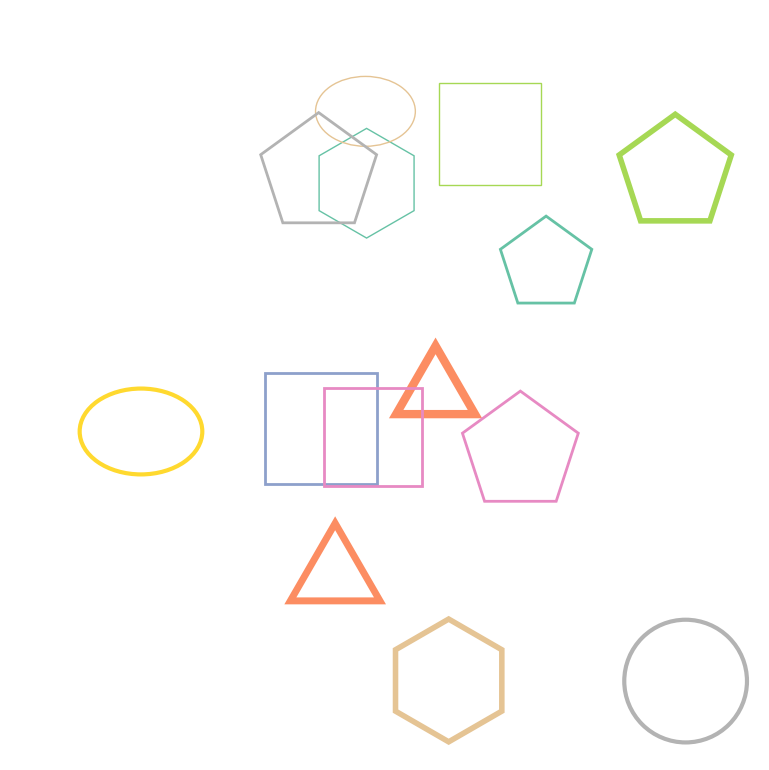[{"shape": "hexagon", "thickness": 0.5, "radius": 0.36, "center": [0.476, 0.762]}, {"shape": "pentagon", "thickness": 1, "radius": 0.31, "center": [0.709, 0.657]}, {"shape": "triangle", "thickness": 2.5, "radius": 0.34, "center": [0.435, 0.253]}, {"shape": "triangle", "thickness": 3, "radius": 0.3, "center": [0.566, 0.492]}, {"shape": "square", "thickness": 1, "radius": 0.36, "center": [0.417, 0.443]}, {"shape": "pentagon", "thickness": 1, "radius": 0.4, "center": [0.676, 0.413]}, {"shape": "square", "thickness": 1, "radius": 0.32, "center": [0.484, 0.433]}, {"shape": "pentagon", "thickness": 2, "radius": 0.38, "center": [0.877, 0.775]}, {"shape": "square", "thickness": 0.5, "radius": 0.33, "center": [0.636, 0.826]}, {"shape": "oval", "thickness": 1.5, "radius": 0.4, "center": [0.183, 0.44]}, {"shape": "oval", "thickness": 0.5, "radius": 0.32, "center": [0.475, 0.855]}, {"shape": "hexagon", "thickness": 2, "radius": 0.4, "center": [0.583, 0.116]}, {"shape": "circle", "thickness": 1.5, "radius": 0.4, "center": [0.89, 0.115]}, {"shape": "pentagon", "thickness": 1, "radius": 0.4, "center": [0.414, 0.775]}]